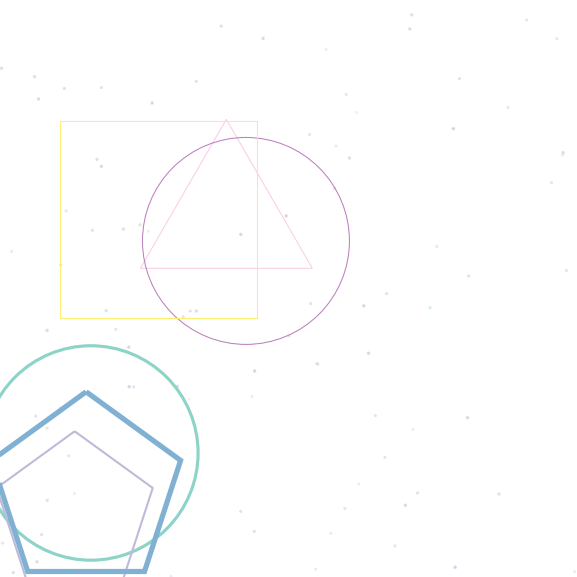[{"shape": "circle", "thickness": 1.5, "radius": 0.93, "center": [0.157, 0.215]}, {"shape": "pentagon", "thickness": 1, "radius": 0.71, "center": [0.129, 0.11]}, {"shape": "pentagon", "thickness": 2.5, "radius": 0.86, "center": [0.149, 0.149]}, {"shape": "triangle", "thickness": 0.5, "radius": 0.86, "center": [0.392, 0.621]}, {"shape": "circle", "thickness": 0.5, "radius": 0.9, "center": [0.426, 0.582]}, {"shape": "square", "thickness": 0.5, "radius": 0.85, "center": [0.274, 0.619]}]